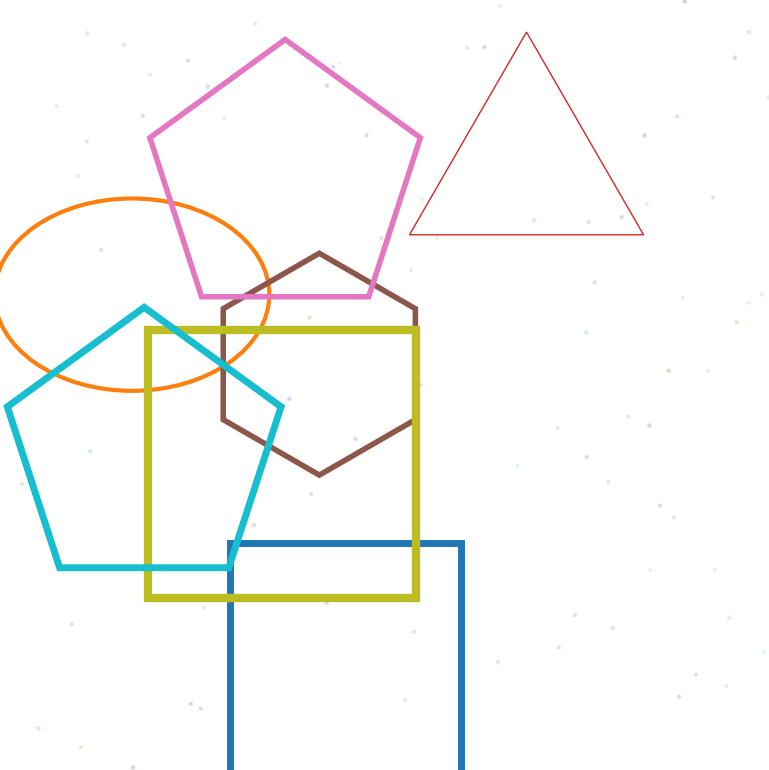[{"shape": "square", "thickness": 2.5, "radius": 0.75, "center": [0.449, 0.144]}, {"shape": "oval", "thickness": 1.5, "radius": 0.89, "center": [0.171, 0.617]}, {"shape": "triangle", "thickness": 0.5, "radius": 0.88, "center": [0.684, 0.783]}, {"shape": "hexagon", "thickness": 2, "radius": 0.72, "center": [0.415, 0.527]}, {"shape": "pentagon", "thickness": 2, "radius": 0.92, "center": [0.37, 0.764]}, {"shape": "square", "thickness": 3, "radius": 0.87, "center": [0.366, 0.398]}, {"shape": "pentagon", "thickness": 2.5, "radius": 0.93, "center": [0.187, 0.414]}]